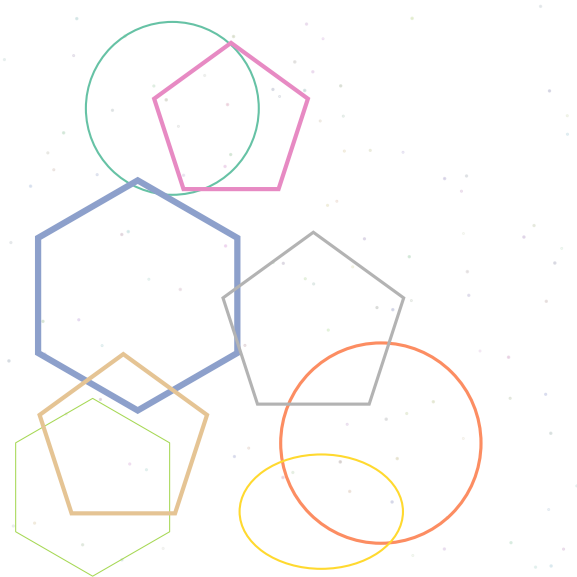[{"shape": "circle", "thickness": 1, "radius": 0.75, "center": [0.298, 0.811]}, {"shape": "circle", "thickness": 1.5, "radius": 0.87, "center": [0.659, 0.232]}, {"shape": "hexagon", "thickness": 3, "radius": 1.0, "center": [0.238, 0.488]}, {"shape": "pentagon", "thickness": 2, "radius": 0.7, "center": [0.4, 0.785]}, {"shape": "hexagon", "thickness": 0.5, "radius": 0.77, "center": [0.16, 0.155]}, {"shape": "oval", "thickness": 1, "radius": 0.71, "center": [0.556, 0.113]}, {"shape": "pentagon", "thickness": 2, "radius": 0.76, "center": [0.214, 0.234]}, {"shape": "pentagon", "thickness": 1.5, "radius": 0.82, "center": [0.543, 0.432]}]